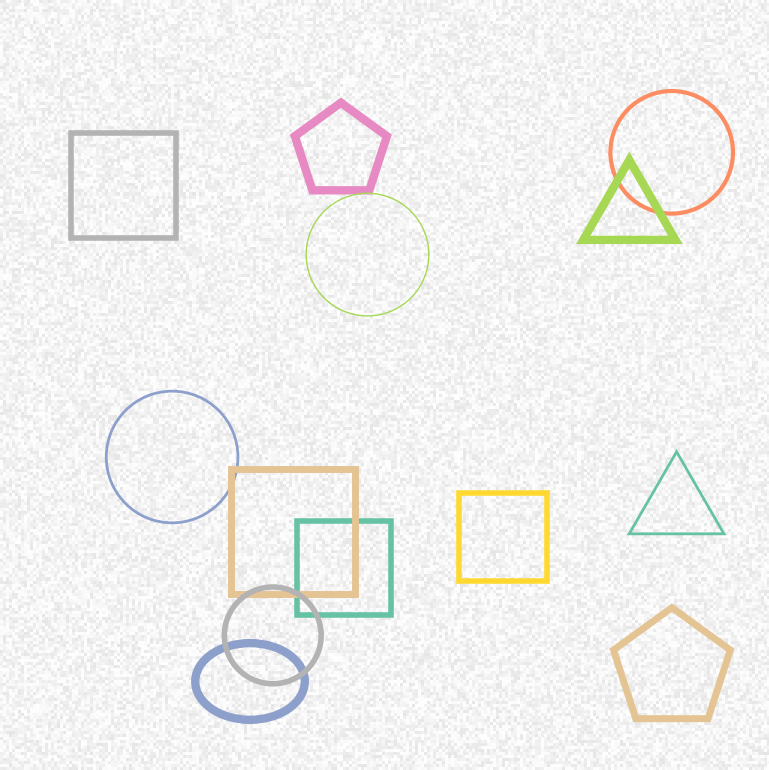[{"shape": "triangle", "thickness": 1, "radius": 0.36, "center": [0.879, 0.342]}, {"shape": "square", "thickness": 2, "radius": 0.31, "center": [0.447, 0.262]}, {"shape": "circle", "thickness": 1.5, "radius": 0.4, "center": [0.872, 0.802]}, {"shape": "oval", "thickness": 3, "radius": 0.36, "center": [0.325, 0.115]}, {"shape": "circle", "thickness": 1, "radius": 0.43, "center": [0.224, 0.407]}, {"shape": "pentagon", "thickness": 3, "radius": 0.31, "center": [0.443, 0.804]}, {"shape": "circle", "thickness": 0.5, "radius": 0.4, "center": [0.477, 0.669]}, {"shape": "triangle", "thickness": 3, "radius": 0.35, "center": [0.817, 0.723]}, {"shape": "square", "thickness": 2, "radius": 0.29, "center": [0.653, 0.302]}, {"shape": "pentagon", "thickness": 2.5, "radius": 0.4, "center": [0.873, 0.131]}, {"shape": "square", "thickness": 2.5, "radius": 0.4, "center": [0.381, 0.31]}, {"shape": "circle", "thickness": 2, "radius": 0.31, "center": [0.354, 0.175]}, {"shape": "square", "thickness": 2, "radius": 0.34, "center": [0.161, 0.759]}]